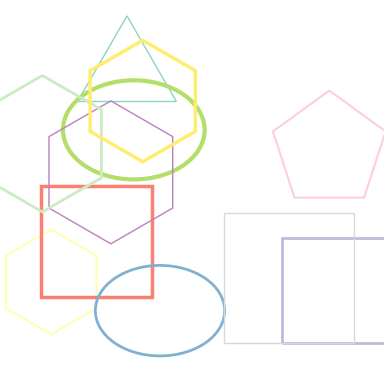[{"shape": "triangle", "thickness": 1, "radius": 0.74, "center": [0.33, 0.81]}, {"shape": "hexagon", "thickness": 1.5, "radius": 0.68, "center": [0.133, 0.268]}, {"shape": "square", "thickness": 2, "radius": 0.68, "center": [0.869, 0.246]}, {"shape": "square", "thickness": 2.5, "radius": 0.72, "center": [0.25, 0.373]}, {"shape": "oval", "thickness": 2, "radius": 0.84, "center": [0.416, 0.193]}, {"shape": "oval", "thickness": 3, "radius": 0.92, "center": [0.347, 0.663]}, {"shape": "pentagon", "thickness": 1.5, "radius": 0.77, "center": [0.855, 0.611]}, {"shape": "square", "thickness": 1, "radius": 0.84, "center": [0.75, 0.279]}, {"shape": "hexagon", "thickness": 1, "radius": 0.93, "center": [0.288, 0.552]}, {"shape": "hexagon", "thickness": 2, "radius": 0.89, "center": [0.11, 0.627]}, {"shape": "hexagon", "thickness": 2.5, "radius": 0.79, "center": [0.371, 0.738]}]